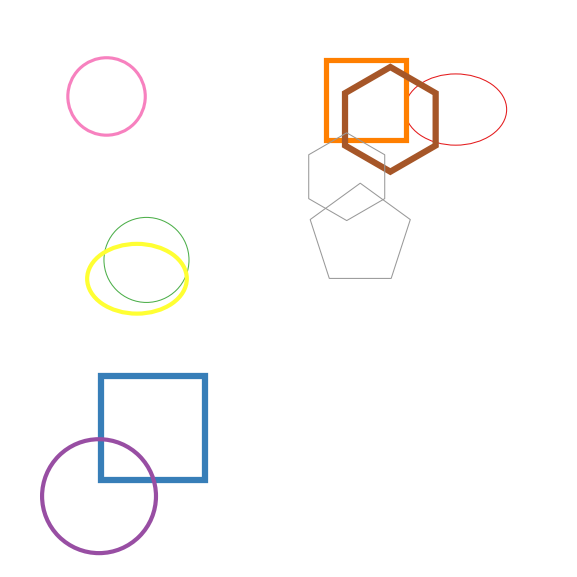[{"shape": "oval", "thickness": 0.5, "radius": 0.44, "center": [0.789, 0.809]}, {"shape": "square", "thickness": 3, "radius": 0.45, "center": [0.265, 0.258]}, {"shape": "circle", "thickness": 0.5, "radius": 0.37, "center": [0.254, 0.549]}, {"shape": "circle", "thickness": 2, "radius": 0.49, "center": [0.171, 0.14]}, {"shape": "square", "thickness": 2.5, "radius": 0.34, "center": [0.634, 0.826]}, {"shape": "oval", "thickness": 2, "radius": 0.43, "center": [0.237, 0.516]}, {"shape": "hexagon", "thickness": 3, "radius": 0.45, "center": [0.676, 0.792]}, {"shape": "circle", "thickness": 1.5, "radius": 0.34, "center": [0.184, 0.832]}, {"shape": "hexagon", "thickness": 0.5, "radius": 0.38, "center": [0.6, 0.693]}, {"shape": "pentagon", "thickness": 0.5, "radius": 0.46, "center": [0.624, 0.591]}]